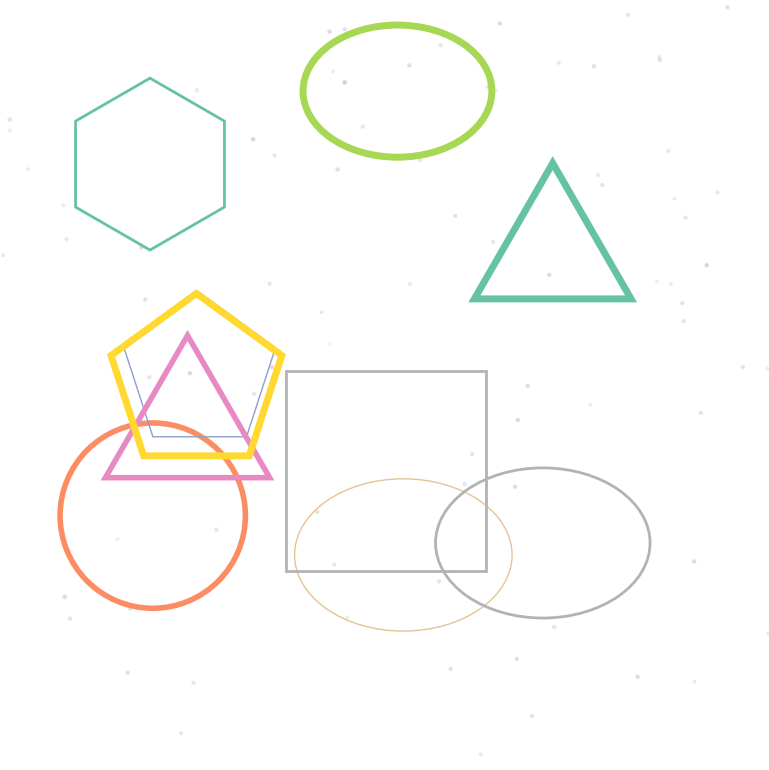[{"shape": "triangle", "thickness": 2.5, "radius": 0.59, "center": [0.718, 0.671]}, {"shape": "hexagon", "thickness": 1, "radius": 0.56, "center": [0.195, 0.787]}, {"shape": "circle", "thickness": 2, "radius": 0.6, "center": [0.198, 0.33]}, {"shape": "pentagon", "thickness": 0.5, "radius": 0.52, "center": [0.259, 0.516]}, {"shape": "triangle", "thickness": 2, "radius": 0.62, "center": [0.244, 0.441]}, {"shape": "oval", "thickness": 2.5, "radius": 0.61, "center": [0.516, 0.882]}, {"shape": "pentagon", "thickness": 2.5, "radius": 0.58, "center": [0.255, 0.502]}, {"shape": "oval", "thickness": 0.5, "radius": 0.71, "center": [0.524, 0.279]}, {"shape": "square", "thickness": 1, "radius": 0.65, "center": [0.501, 0.388]}, {"shape": "oval", "thickness": 1, "radius": 0.7, "center": [0.705, 0.295]}]